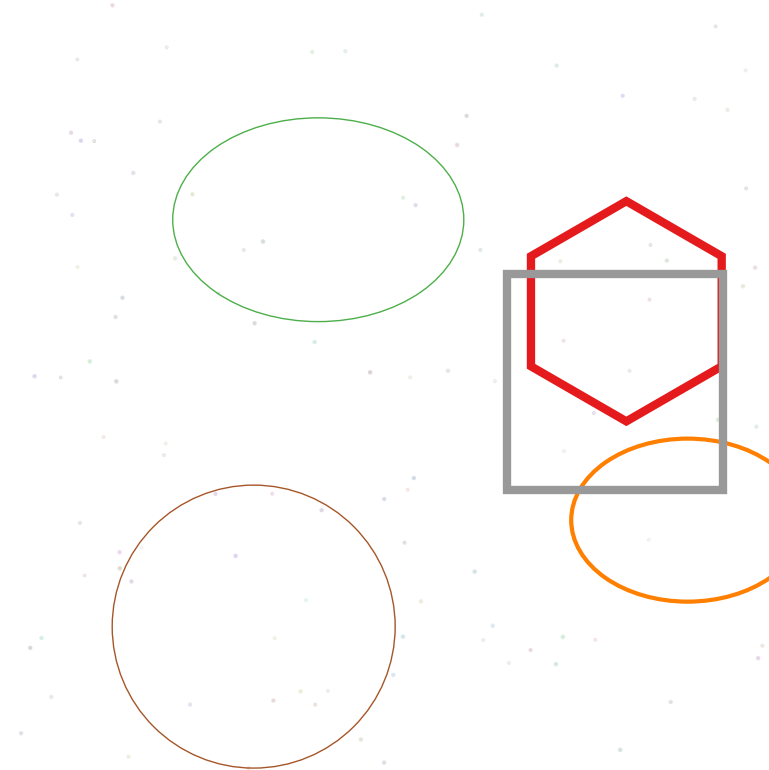[{"shape": "hexagon", "thickness": 3, "radius": 0.71, "center": [0.813, 0.596]}, {"shape": "oval", "thickness": 0.5, "radius": 0.95, "center": [0.413, 0.715]}, {"shape": "oval", "thickness": 1.5, "radius": 0.76, "center": [0.893, 0.324]}, {"shape": "circle", "thickness": 0.5, "radius": 0.92, "center": [0.329, 0.186]}, {"shape": "square", "thickness": 3, "radius": 0.7, "center": [0.799, 0.504]}]